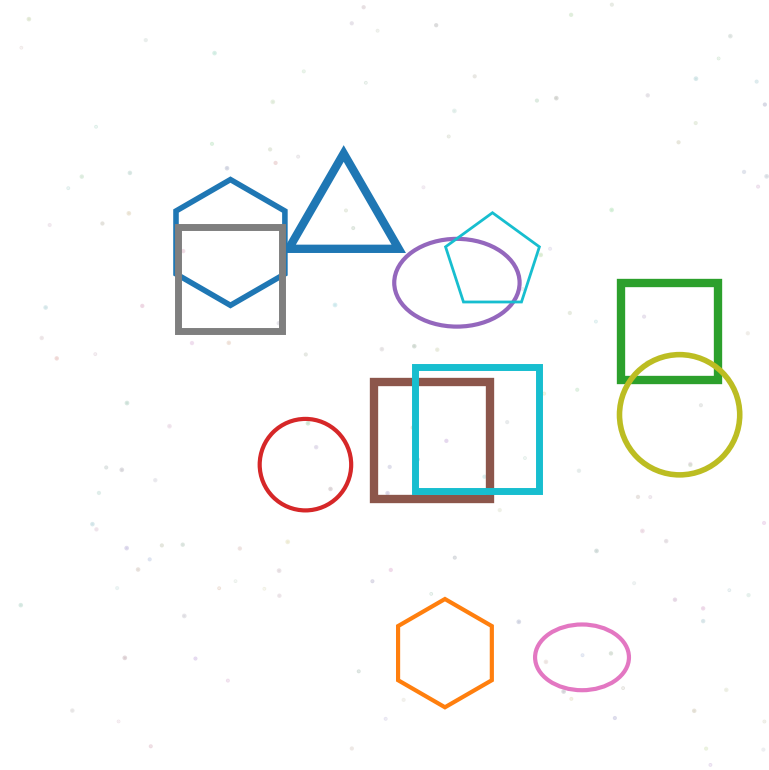[{"shape": "triangle", "thickness": 3, "radius": 0.41, "center": [0.446, 0.718]}, {"shape": "hexagon", "thickness": 2, "radius": 0.41, "center": [0.299, 0.685]}, {"shape": "hexagon", "thickness": 1.5, "radius": 0.35, "center": [0.578, 0.152]}, {"shape": "square", "thickness": 3, "radius": 0.31, "center": [0.87, 0.57]}, {"shape": "circle", "thickness": 1.5, "radius": 0.3, "center": [0.397, 0.397]}, {"shape": "oval", "thickness": 1.5, "radius": 0.41, "center": [0.593, 0.633]}, {"shape": "square", "thickness": 3, "radius": 0.38, "center": [0.561, 0.428]}, {"shape": "oval", "thickness": 1.5, "radius": 0.3, "center": [0.756, 0.146]}, {"shape": "square", "thickness": 2.5, "radius": 0.34, "center": [0.299, 0.638]}, {"shape": "circle", "thickness": 2, "radius": 0.39, "center": [0.883, 0.461]}, {"shape": "square", "thickness": 2.5, "radius": 0.4, "center": [0.62, 0.443]}, {"shape": "pentagon", "thickness": 1, "radius": 0.32, "center": [0.64, 0.66]}]